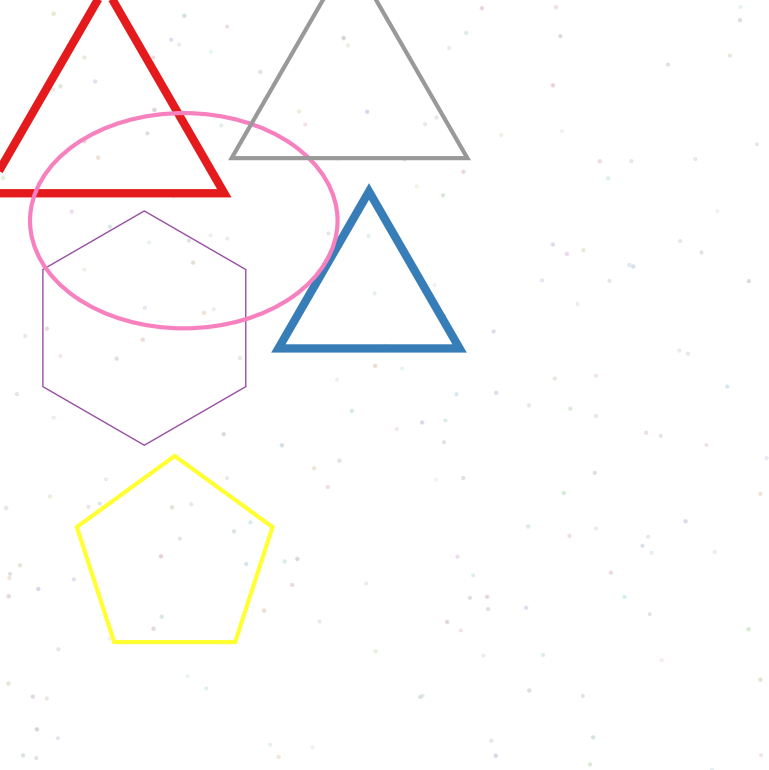[{"shape": "triangle", "thickness": 3, "radius": 0.89, "center": [0.137, 0.838]}, {"shape": "triangle", "thickness": 3, "radius": 0.68, "center": [0.479, 0.615]}, {"shape": "hexagon", "thickness": 0.5, "radius": 0.76, "center": [0.187, 0.574]}, {"shape": "pentagon", "thickness": 1.5, "radius": 0.67, "center": [0.227, 0.274]}, {"shape": "oval", "thickness": 1.5, "radius": 1.0, "center": [0.239, 0.713]}, {"shape": "triangle", "thickness": 1.5, "radius": 0.88, "center": [0.454, 0.883]}]